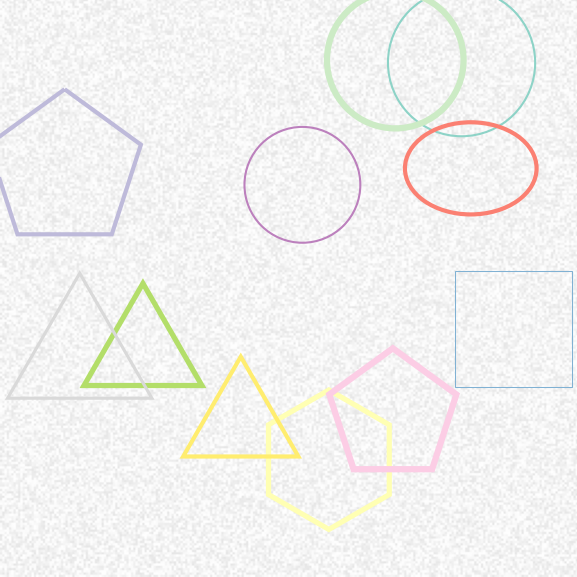[{"shape": "circle", "thickness": 1, "radius": 0.64, "center": [0.799, 0.891]}, {"shape": "hexagon", "thickness": 2.5, "radius": 0.6, "center": [0.569, 0.203]}, {"shape": "pentagon", "thickness": 2, "radius": 0.69, "center": [0.112, 0.706]}, {"shape": "oval", "thickness": 2, "radius": 0.57, "center": [0.815, 0.708]}, {"shape": "square", "thickness": 0.5, "radius": 0.5, "center": [0.889, 0.429]}, {"shape": "triangle", "thickness": 2.5, "radius": 0.59, "center": [0.248, 0.391]}, {"shape": "pentagon", "thickness": 3, "radius": 0.58, "center": [0.68, 0.28]}, {"shape": "triangle", "thickness": 1.5, "radius": 0.72, "center": [0.138, 0.382]}, {"shape": "circle", "thickness": 1, "radius": 0.5, "center": [0.524, 0.679]}, {"shape": "circle", "thickness": 3, "radius": 0.59, "center": [0.684, 0.895]}, {"shape": "triangle", "thickness": 2, "radius": 0.58, "center": [0.417, 0.266]}]